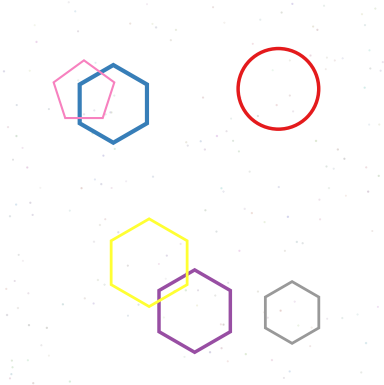[{"shape": "circle", "thickness": 2.5, "radius": 0.52, "center": [0.723, 0.769]}, {"shape": "hexagon", "thickness": 3, "radius": 0.5, "center": [0.294, 0.73]}, {"shape": "hexagon", "thickness": 2.5, "radius": 0.53, "center": [0.506, 0.192]}, {"shape": "hexagon", "thickness": 2, "radius": 0.57, "center": [0.387, 0.318]}, {"shape": "pentagon", "thickness": 1.5, "radius": 0.41, "center": [0.218, 0.76]}, {"shape": "hexagon", "thickness": 2, "radius": 0.4, "center": [0.759, 0.188]}]